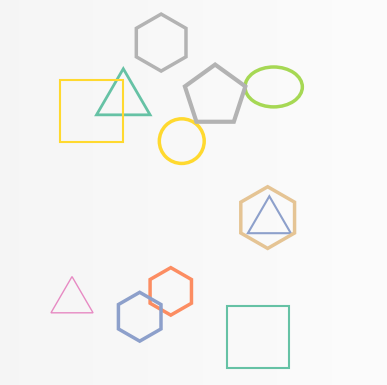[{"shape": "square", "thickness": 1.5, "radius": 0.4, "center": [0.666, 0.125]}, {"shape": "triangle", "thickness": 2, "radius": 0.4, "center": [0.318, 0.742]}, {"shape": "hexagon", "thickness": 2.5, "radius": 0.31, "center": [0.441, 0.243]}, {"shape": "triangle", "thickness": 1.5, "radius": 0.32, "center": [0.695, 0.426]}, {"shape": "hexagon", "thickness": 2.5, "radius": 0.32, "center": [0.361, 0.177]}, {"shape": "triangle", "thickness": 1, "radius": 0.31, "center": [0.186, 0.219]}, {"shape": "oval", "thickness": 2.5, "radius": 0.37, "center": [0.706, 0.774]}, {"shape": "circle", "thickness": 2.5, "radius": 0.29, "center": [0.469, 0.633]}, {"shape": "square", "thickness": 1.5, "radius": 0.4, "center": [0.236, 0.712]}, {"shape": "hexagon", "thickness": 2.5, "radius": 0.4, "center": [0.691, 0.435]}, {"shape": "hexagon", "thickness": 2.5, "radius": 0.37, "center": [0.416, 0.889]}, {"shape": "pentagon", "thickness": 3, "radius": 0.41, "center": [0.555, 0.75]}]